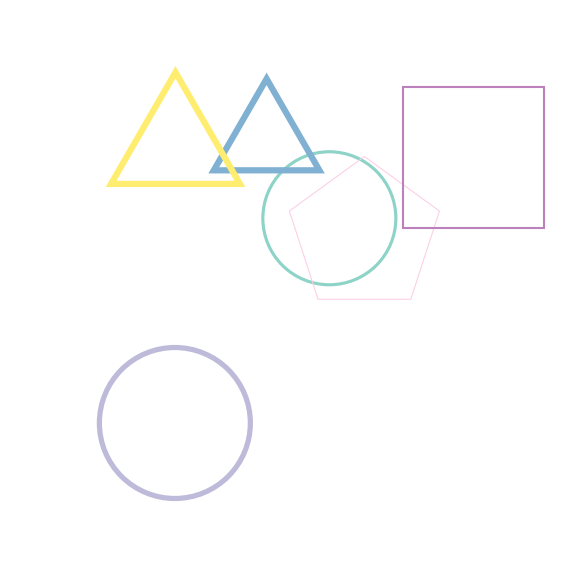[{"shape": "circle", "thickness": 1.5, "radius": 0.58, "center": [0.57, 0.621]}, {"shape": "circle", "thickness": 2.5, "radius": 0.65, "center": [0.303, 0.267]}, {"shape": "triangle", "thickness": 3, "radius": 0.53, "center": [0.462, 0.757]}, {"shape": "pentagon", "thickness": 0.5, "radius": 0.68, "center": [0.631, 0.591]}, {"shape": "square", "thickness": 1, "radius": 0.61, "center": [0.82, 0.727]}, {"shape": "triangle", "thickness": 3, "radius": 0.64, "center": [0.304, 0.745]}]